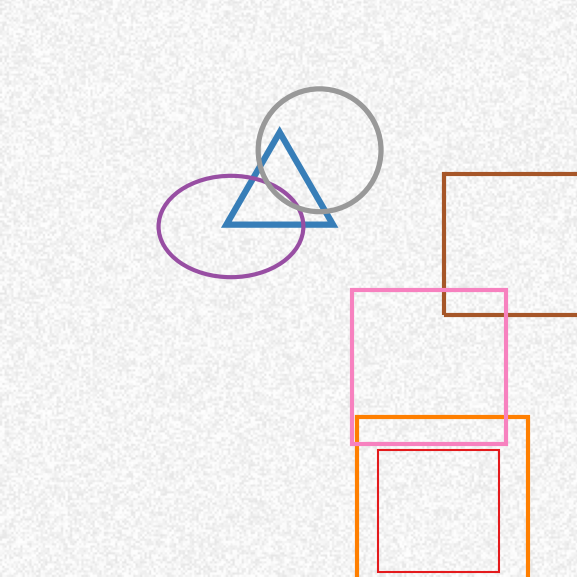[{"shape": "square", "thickness": 1, "radius": 0.52, "center": [0.76, 0.114]}, {"shape": "triangle", "thickness": 3, "radius": 0.53, "center": [0.484, 0.663]}, {"shape": "oval", "thickness": 2, "radius": 0.63, "center": [0.4, 0.607]}, {"shape": "square", "thickness": 2, "radius": 0.74, "center": [0.767, 0.13]}, {"shape": "square", "thickness": 2, "radius": 0.61, "center": [0.89, 0.576]}, {"shape": "square", "thickness": 2, "radius": 0.67, "center": [0.744, 0.364]}, {"shape": "circle", "thickness": 2.5, "radius": 0.53, "center": [0.553, 0.739]}]